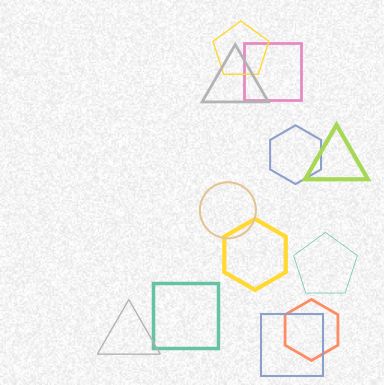[{"shape": "pentagon", "thickness": 0.5, "radius": 0.44, "center": [0.845, 0.309]}, {"shape": "square", "thickness": 2.5, "radius": 0.42, "center": [0.482, 0.18]}, {"shape": "hexagon", "thickness": 2, "radius": 0.4, "center": [0.809, 0.143]}, {"shape": "square", "thickness": 1.5, "radius": 0.4, "center": [0.759, 0.105]}, {"shape": "hexagon", "thickness": 1.5, "radius": 0.38, "center": [0.768, 0.598]}, {"shape": "square", "thickness": 2, "radius": 0.37, "center": [0.708, 0.815]}, {"shape": "triangle", "thickness": 3, "radius": 0.47, "center": [0.874, 0.581]}, {"shape": "pentagon", "thickness": 1, "radius": 0.38, "center": [0.626, 0.869]}, {"shape": "hexagon", "thickness": 3, "radius": 0.46, "center": [0.662, 0.339]}, {"shape": "circle", "thickness": 1.5, "radius": 0.36, "center": [0.592, 0.454]}, {"shape": "triangle", "thickness": 2, "radius": 0.5, "center": [0.611, 0.785]}, {"shape": "triangle", "thickness": 1, "radius": 0.47, "center": [0.335, 0.127]}]